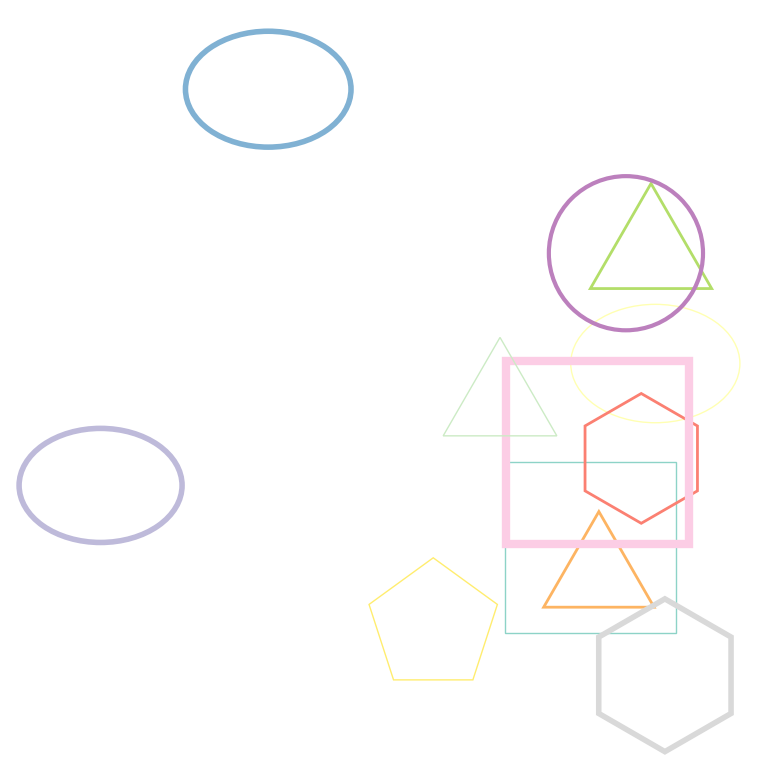[{"shape": "square", "thickness": 0.5, "radius": 0.56, "center": [0.767, 0.289]}, {"shape": "oval", "thickness": 0.5, "radius": 0.55, "center": [0.851, 0.528]}, {"shape": "oval", "thickness": 2, "radius": 0.53, "center": [0.131, 0.37]}, {"shape": "hexagon", "thickness": 1, "radius": 0.42, "center": [0.833, 0.405]}, {"shape": "oval", "thickness": 2, "radius": 0.54, "center": [0.348, 0.884]}, {"shape": "triangle", "thickness": 1, "radius": 0.41, "center": [0.778, 0.253]}, {"shape": "triangle", "thickness": 1, "radius": 0.45, "center": [0.845, 0.671]}, {"shape": "square", "thickness": 3, "radius": 0.59, "center": [0.776, 0.412]}, {"shape": "hexagon", "thickness": 2, "radius": 0.5, "center": [0.863, 0.123]}, {"shape": "circle", "thickness": 1.5, "radius": 0.5, "center": [0.813, 0.671]}, {"shape": "triangle", "thickness": 0.5, "radius": 0.43, "center": [0.649, 0.477]}, {"shape": "pentagon", "thickness": 0.5, "radius": 0.44, "center": [0.563, 0.188]}]